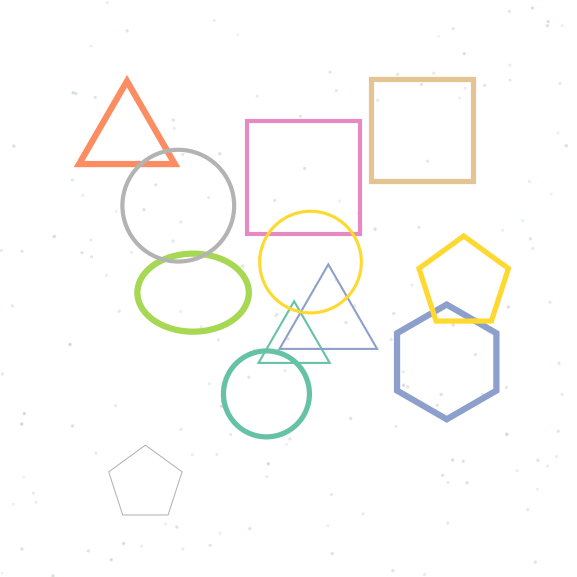[{"shape": "triangle", "thickness": 1, "radius": 0.36, "center": [0.509, 0.406]}, {"shape": "circle", "thickness": 2.5, "radius": 0.37, "center": [0.461, 0.317]}, {"shape": "triangle", "thickness": 3, "radius": 0.48, "center": [0.22, 0.763]}, {"shape": "triangle", "thickness": 1, "radius": 0.49, "center": [0.569, 0.444]}, {"shape": "hexagon", "thickness": 3, "radius": 0.5, "center": [0.774, 0.372]}, {"shape": "square", "thickness": 2, "radius": 0.49, "center": [0.526, 0.691]}, {"shape": "oval", "thickness": 3, "radius": 0.48, "center": [0.334, 0.492]}, {"shape": "circle", "thickness": 1.5, "radius": 0.44, "center": [0.538, 0.545]}, {"shape": "pentagon", "thickness": 2.5, "radius": 0.41, "center": [0.803, 0.509]}, {"shape": "square", "thickness": 2.5, "radius": 0.44, "center": [0.73, 0.774]}, {"shape": "circle", "thickness": 2, "radius": 0.48, "center": [0.309, 0.643]}, {"shape": "pentagon", "thickness": 0.5, "radius": 0.33, "center": [0.252, 0.161]}]